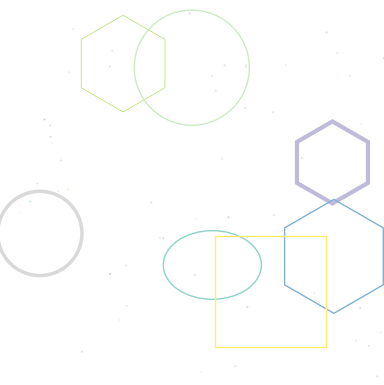[{"shape": "oval", "thickness": 1, "radius": 0.64, "center": [0.552, 0.312]}, {"shape": "hexagon", "thickness": 3, "radius": 0.53, "center": [0.863, 0.578]}, {"shape": "hexagon", "thickness": 1, "radius": 0.74, "center": [0.867, 0.334]}, {"shape": "hexagon", "thickness": 0.5, "radius": 0.63, "center": [0.32, 0.835]}, {"shape": "circle", "thickness": 2.5, "radius": 0.55, "center": [0.103, 0.394]}, {"shape": "circle", "thickness": 1, "radius": 0.75, "center": [0.498, 0.824]}, {"shape": "square", "thickness": 1, "radius": 0.72, "center": [0.703, 0.244]}]